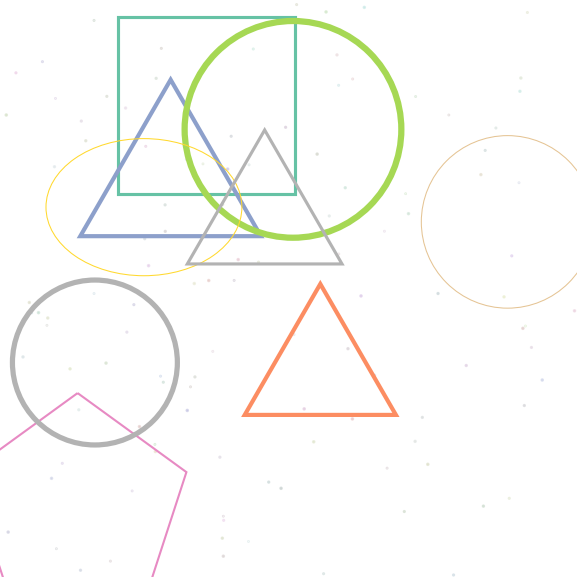[{"shape": "square", "thickness": 1.5, "radius": 0.77, "center": [0.358, 0.816]}, {"shape": "triangle", "thickness": 2, "radius": 0.76, "center": [0.555, 0.356]}, {"shape": "triangle", "thickness": 2, "radius": 0.9, "center": [0.295, 0.68]}, {"shape": "pentagon", "thickness": 1, "radius": 0.99, "center": [0.134, 0.12]}, {"shape": "circle", "thickness": 3, "radius": 0.94, "center": [0.507, 0.775]}, {"shape": "oval", "thickness": 0.5, "radius": 0.85, "center": [0.249, 0.64]}, {"shape": "circle", "thickness": 0.5, "radius": 0.75, "center": [0.879, 0.615]}, {"shape": "circle", "thickness": 2.5, "radius": 0.71, "center": [0.164, 0.371]}, {"shape": "triangle", "thickness": 1.5, "radius": 0.77, "center": [0.458, 0.619]}]